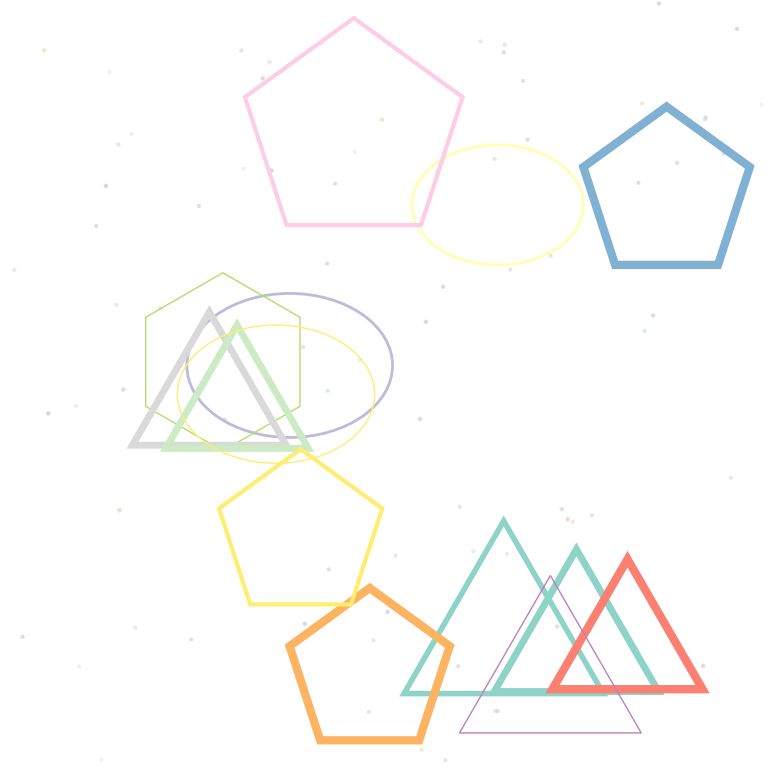[{"shape": "triangle", "thickness": 2, "radius": 0.75, "center": [0.654, 0.174]}, {"shape": "triangle", "thickness": 2.5, "radius": 0.62, "center": [0.749, 0.163]}, {"shape": "oval", "thickness": 1, "radius": 0.56, "center": [0.646, 0.734]}, {"shape": "oval", "thickness": 1, "radius": 0.67, "center": [0.376, 0.525]}, {"shape": "triangle", "thickness": 3, "radius": 0.56, "center": [0.815, 0.161]}, {"shape": "pentagon", "thickness": 3, "radius": 0.57, "center": [0.866, 0.748]}, {"shape": "pentagon", "thickness": 3, "radius": 0.55, "center": [0.48, 0.127]}, {"shape": "hexagon", "thickness": 0.5, "radius": 0.58, "center": [0.289, 0.53]}, {"shape": "pentagon", "thickness": 1.5, "radius": 0.74, "center": [0.459, 0.828]}, {"shape": "triangle", "thickness": 2.5, "radius": 0.58, "center": [0.272, 0.479]}, {"shape": "triangle", "thickness": 0.5, "radius": 0.68, "center": [0.715, 0.116]}, {"shape": "triangle", "thickness": 2.5, "radius": 0.53, "center": [0.308, 0.471]}, {"shape": "oval", "thickness": 0.5, "radius": 0.64, "center": [0.358, 0.488]}, {"shape": "pentagon", "thickness": 1.5, "radius": 0.56, "center": [0.39, 0.305]}]